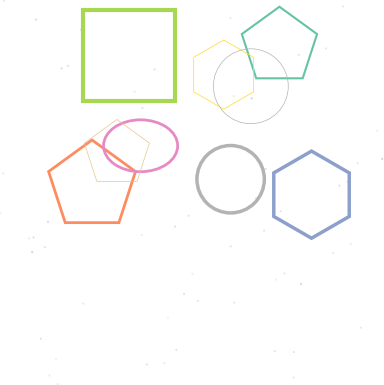[{"shape": "pentagon", "thickness": 1.5, "radius": 0.51, "center": [0.726, 0.88]}, {"shape": "pentagon", "thickness": 2, "radius": 0.59, "center": [0.239, 0.518]}, {"shape": "hexagon", "thickness": 2.5, "radius": 0.57, "center": [0.809, 0.494]}, {"shape": "oval", "thickness": 2, "radius": 0.48, "center": [0.365, 0.621]}, {"shape": "square", "thickness": 3, "radius": 0.59, "center": [0.335, 0.856]}, {"shape": "hexagon", "thickness": 0.5, "radius": 0.45, "center": [0.581, 0.806]}, {"shape": "pentagon", "thickness": 0.5, "radius": 0.44, "center": [0.304, 0.601]}, {"shape": "circle", "thickness": 2.5, "radius": 0.44, "center": [0.599, 0.534]}, {"shape": "circle", "thickness": 0.5, "radius": 0.49, "center": [0.651, 0.776]}]